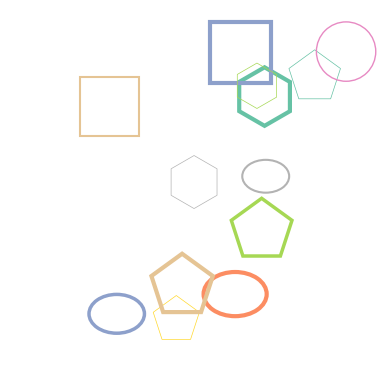[{"shape": "pentagon", "thickness": 0.5, "radius": 0.35, "center": [0.817, 0.8]}, {"shape": "hexagon", "thickness": 3, "radius": 0.38, "center": [0.687, 0.749]}, {"shape": "oval", "thickness": 3, "radius": 0.41, "center": [0.611, 0.236]}, {"shape": "square", "thickness": 3, "radius": 0.39, "center": [0.625, 0.863]}, {"shape": "oval", "thickness": 2.5, "radius": 0.36, "center": [0.303, 0.185]}, {"shape": "circle", "thickness": 1, "radius": 0.39, "center": [0.899, 0.866]}, {"shape": "pentagon", "thickness": 2.5, "radius": 0.41, "center": [0.68, 0.402]}, {"shape": "hexagon", "thickness": 0.5, "radius": 0.29, "center": [0.667, 0.777]}, {"shape": "pentagon", "thickness": 0.5, "radius": 0.32, "center": [0.458, 0.169]}, {"shape": "square", "thickness": 1.5, "radius": 0.38, "center": [0.284, 0.724]}, {"shape": "pentagon", "thickness": 3, "radius": 0.42, "center": [0.473, 0.257]}, {"shape": "hexagon", "thickness": 0.5, "radius": 0.34, "center": [0.504, 0.527]}, {"shape": "oval", "thickness": 1.5, "radius": 0.3, "center": [0.69, 0.542]}]